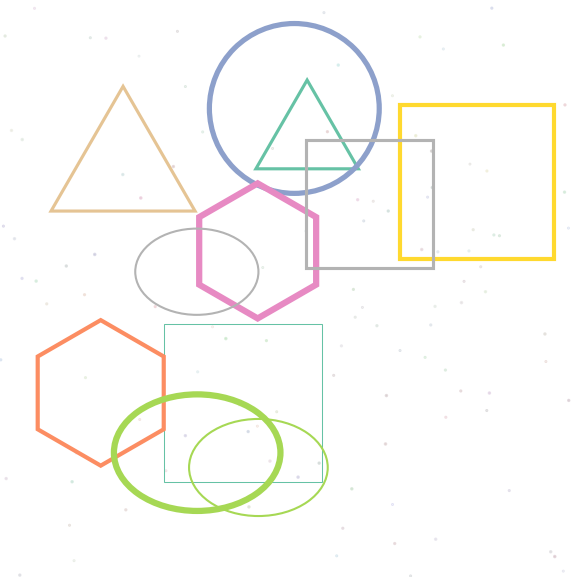[{"shape": "triangle", "thickness": 1.5, "radius": 0.51, "center": [0.532, 0.758]}, {"shape": "square", "thickness": 0.5, "radius": 0.68, "center": [0.421, 0.302]}, {"shape": "hexagon", "thickness": 2, "radius": 0.63, "center": [0.174, 0.319]}, {"shape": "circle", "thickness": 2.5, "radius": 0.74, "center": [0.51, 0.811]}, {"shape": "hexagon", "thickness": 3, "radius": 0.58, "center": [0.446, 0.565]}, {"shape": "oval", "thickness": 1, "radius": 0.6, "center": [0.447, 0.19]}, {"shape": "oval", "thickness": 3, "radius": 0.72, "center": [0.341, 0.215]}, {"shape": "square", "thickness": 2, "radius": 0.67, "center": [0.826, 0.684]}, {"shape": "triangle", "thickness": 1.5, "radius": 0.72, "center": [0.213, 0.706]}, {"shape": "oval", "thickness": 1, "radius": 0.53, "center": [0.341, 0.529]}, {"shape": "square", "thickness": 1.5, "radius": 0.55, "center": [0.64, 0.646]}]